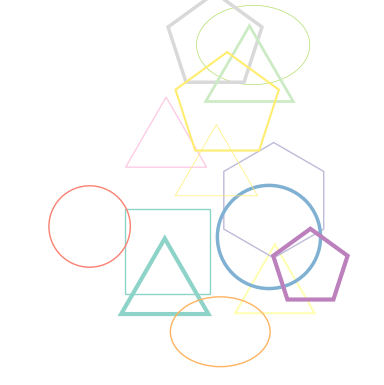[{"shape": "square", "thickness": 1, "radius": 0.55, "center": [0.435, 0.347]}, {"shape": "triangle", "thickness": 3, "radius": 0.65, "center": [0.428, 0.25]}, {"shape": "triangle", "thickness": 1.5, "radius": 0.6, "center": [0.714, 0.246]}, {"shape": "hexagon", "thickness": 1, "radius": 0.75, "center": [0.711, 0.48]}, {"shape": "circle", "thickness": 1, "radius": 0.53, "center": [0.233, 0.412]}, {"shape": "circle", "thickness": 2.5, "radius": 0.67, "center": [0.699, 0.384]}, {"shape": "oval", "thickness": 1, "radius": 0.65, "center": [0.572, 0.138]}, {"shape": "oval", "thickness": 0.5, "radius": 0.74, "center": [0.658, 0.883]}, {"shape": "triangle", "thickness": 1, "radius": 0.61, "center": [0.431, 0.626]}, {"shape": "pentagon", "thickness": 2.5, "radius": 0.64, "center": [0.558, 0.89]}, {"shape": "pentagon", "thickness": 3, "radius": 0.51, "center": [0.806, 0.304]}, {"shape": "triangle", "thickness": 2, "radius": 0.66, "center": [0.648, 0.802]}, {"shape": "triangle", "thickness": 0.5, "radius": 0.62, "center": [0.562, 0.553]}, {"shape": "pentagon", "thickness": 1.5, "radius": 0.71, "center": [0.59, 0.723]}]